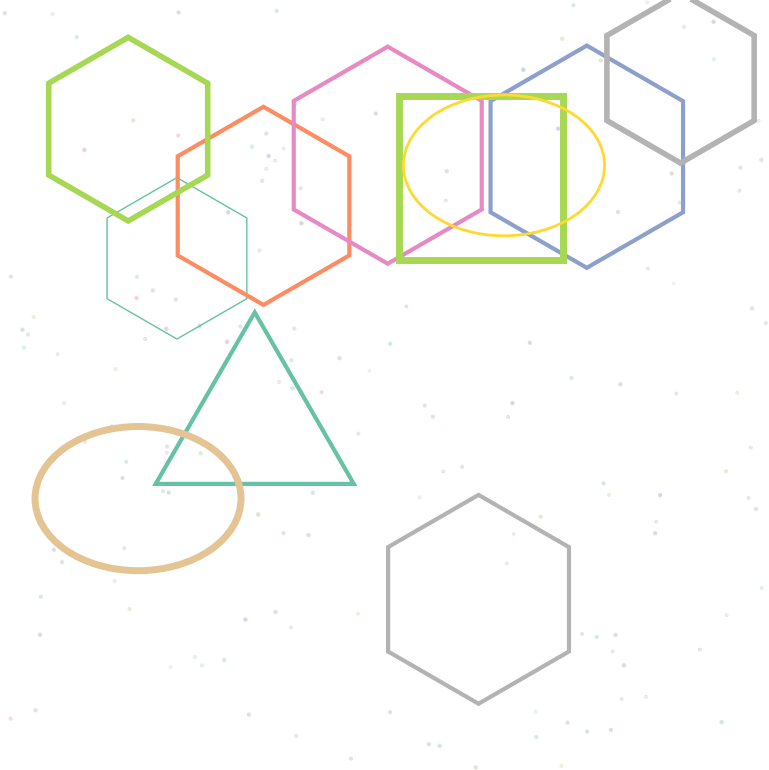[{"shape": "hexagon", "thickness": 0.5, "radius": 0.52, "center": [0.23, 0.665]}, {"shape": "triangle", "thickness": 1.5, "radius": 0.74, "center": [0.331, 0.446]}, {"shape": "hexagon", "thickness": 1.5, "radius": 0.64, "center": [0.342, 0.733]}, {"shape": "hexagon", "thickness": 1.5, "radius": 0.72, "center": [0.762, 0.796]}, {"shape": "hexagon", "thickness": 1.5, "radius": 0.7, "center": [0.504, 0.798]}, {"shape": "hexagon", "thickness": 2, "radius": 0.6, "center": [0.166, 0.832]}, {"shape": "square", "thickness": 2.5, "radius": 0.53, "center": [0.625, 0.769]}, {"shape": "oval", "thickness": 1, "radius": 0.65, "center": [0.655, 0.785]}, {"shape": "oval", "thickness": 2.5, "radius": 0.67, "center": [0.179, 0.352]}, {"shape": "hexagon", "thickness": 2, "radius": 0.55, "center": [0.884, 0.899]}, {"shape": "hexagon", "thickness": 1.5, "radius": 0.68, "center": [0.621, 0.222]}]